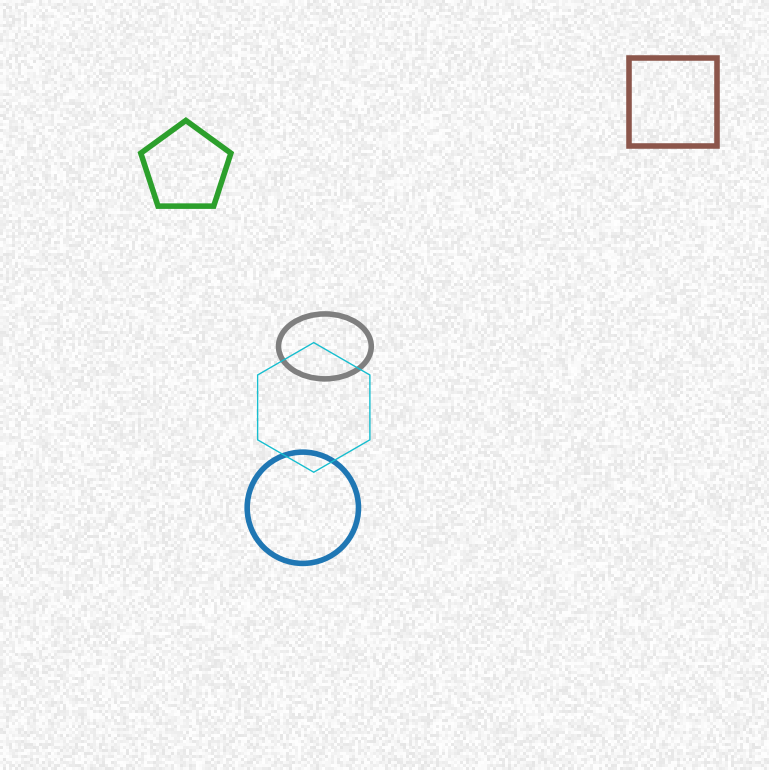[{"shape": "circle", "thickness": 2, "radius": 0.36, "center": [0.393, 0.341]}, {"shape": "pentagon", "thickness": 2, "radius": 0.31, "center": [0.241, 0.782]}, {"shape": "square", "thickness": 2, "radius": 0.29, "center": [0.874, 0.868]}, {"shape": "oval", "thickness": 2, "radius": 0.3, "center": [0.422, 0.55]}, {"shape": "hexagon", "thickness": 0.5, "radius": 0.42, "center": [0.407, 0.471]}]